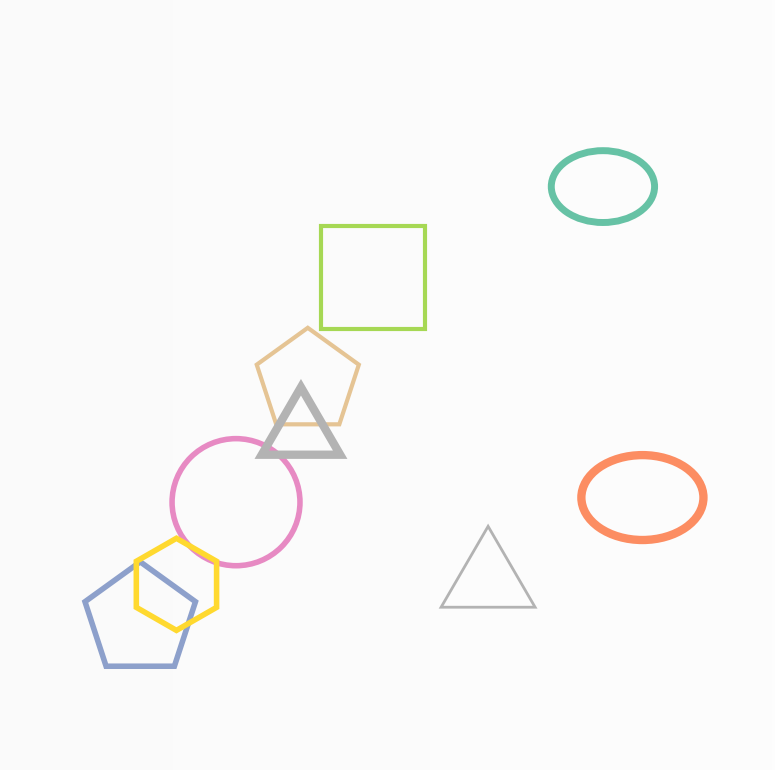[{"shape": "oval", "thickness": 2.5, "radius": 0.33, "center": [0.778, 0.758]}, {"shape": "oval", "thickness": 3, "radius": 0.39, "center": [0.829, 0.354]}, {"shape": "pentagon", "thickness": 2, "radius": 0.37, "center": [0.181, 0.195]}, {"shape": "circle", "thickness": 2, "radius": 0.41, "center": [0.305, 0.348]}, {"shape": "square", "thickness": 1.5, "radius": 0.33, "center": [0.481, 0.64]}, {"shape": "hexagon", "thickness": 2, "radius": 0.3, "center": [0.228, 0.241]}, {"shape": "pentagon", "thickness": 1.5, "radius": 0.35, "center": [0.397, 0.505]}, {"shape": "triangle", "thickness": 1, "radius": 0.35, "center": [0.63, 0.246]}, {"shape": "triangle", "thickness": 3, "radius": 0.29, "center": [0.388, 0.439]}]